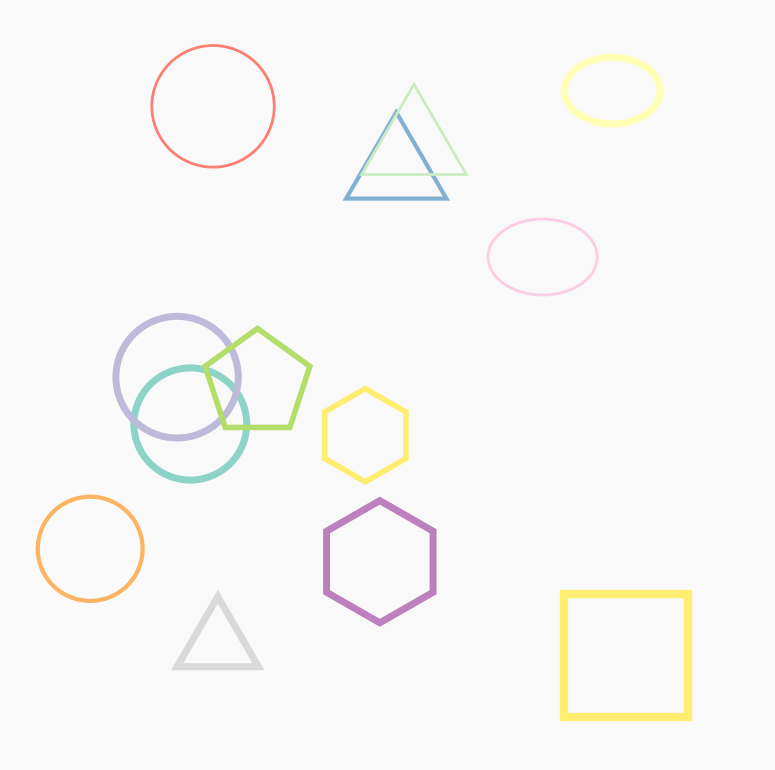[{"shape": "circle", "thickness": 2.5, "radius": 0.36, "center": [0.246, 0.449]}, {"shape": "oval", "thickness": 2.5, "radius": 0.31, "center": [0.79, 0.882]}, {"shape": "circle", "thickness": 2.5, "radius": 0.39, "center": [0.228, 0.51]}, {"shape": "circle", "thickness": 1, "radius": 0.4, "center": [0.275, 0.862]}, {"shape": "triangle", "thickness": 1.5, "radius": 0.37, "center": [0.511, 0.779]}, {"shape": "circle", "thickness": 1.5, "radius": 0.34, "center": [0.116, 0.287]}, {"shape": "pentagon", "thickness": 2, "radius": 0.36, "center": [0.332, 0.502]}, {"shape": "oval", "thickness": 1, "radius": 0.35, "center": [0.7, 0.666]}, {"shape": "triangle", "thickness": 2.5, "radius": 0.3, "center": [0.281, 0.164]}, {"shape": "hexagon", "thickness": 2.5, "radius": 0.4, "center": [0.49, 0.27]}, {"shape": "triangle", "thickness": 1, "radius": 0.39, "center": [0.534, 0.812]}, {"shape": "square", "thickness": 3, "radius": 0.4, "center": [0.808, 0.148]}, {"shape": "hexagon", "thickness": 2, "radius": 0.3, "center": [0.471, 0.435]}]